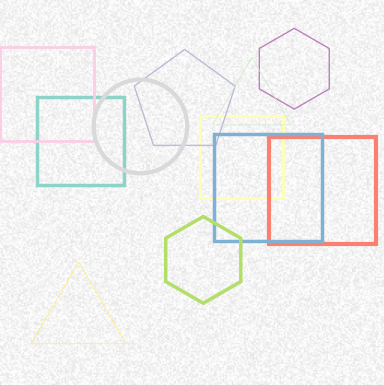[{"shape": "square", "thickness": 2.5, "radius": 0.57, "center": [0.209, 0.634]}, {"shape": "square", "thickness": 2, "radius": 0.54, "center": [0.627, 0.592]}, {"shape": "pentagon", "thickness": 1, "radius": 0.69, "center": [0.48, 0.734]}, {"shape": "square", "thickness": 3, "radius": 0.7, "center": [0.838, 0.506]}, {"shape": "square", "thickness": 2.5, "radius": 0.7, "center": [0.696, 0.513]}, {"shape": "hexagon", "thickness": 2.5, "radius": 0.56, "center": [0.528, 0.325]}, {"shape": "square", "thickness": 2, "radius": 0.61, "center": [0.123, 0.756]}, {"shape": "circle", "thickness": 3, "radius": 0.61, "center": [0.365, 0.672]}, {"shape": "hexagon", "thickness": 1, "radius": 0.52, "center": [0.764, 0.822]}, {"shape": "triangle", "thickness": 0.5, "radius": 0.59, "center": [0.654, 0.734]}, {"shape": "triangle", "thickness": 0.5, "radius": 0.71, "center": [0.204, 0.178]}]